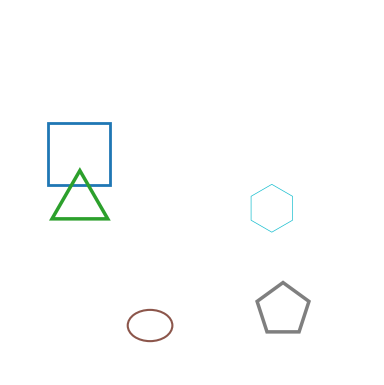[{"shape": "square", "thickness": 2, "radius": 0.4, "center": [0.204, 0.601]}, {"shape": "triangle", "thickness": 2.5, "radius": 0.42, "center": [0.207, 0.473]}, {"shape": "oval", "thickness": 1.5, "radius": 0.29, "center": [0.39, 0.155]}, {"shape": "pentagon", "thickness": 2.5, "radius": 0.35, "center": [0.735, 0.195]}, {"shape": "hexagon", "thickness": 0.5, "radius": 0.31, "center": [0.706, 0.459]}]